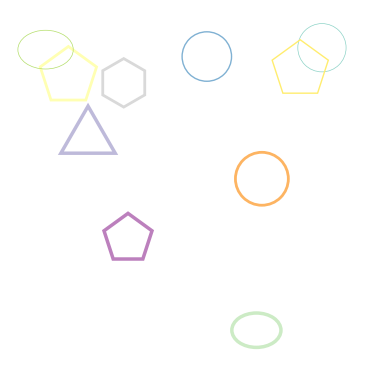[{"shape": "circle", "thickness": 0.5, "radius": 0.31, "center": [0.836, 0.876]}, {"shape": "pentagon", "thickness": 2, "radius": 0.38, "center": [0.178, 0.802]}, {"shape": "triangle", "thickness": 2.5, "radius": 0.41, "center": [0.229, 0.643]}, {"shape": "circle", "thickness": 1, "radius": 0.32, "center": [0.537, 0.853]}, {"shape": "circle", "thickness": 2, "radius": 0.34, "center": [0.68, 0.536]}, {"shape": "oval", "thickness": 0.5, "radius": 0.36, "center": [0.118, 0.871]}, {"shape": "hexagon", "thickness": 2, "radius": 0.31, "center": [0.321, 0.785]}, {"shape": "pentagon", "thickness": 2.5, "radius": 0.33, "center": [0.333, 0.38]}, {"shape": "oval", "thickness": 2.5, "radius": 0.32, "center": [0.666, 0.142]}, {"shape": "pentagon", "thickness": 1, "radius": 0.38, "center": [0.78, 0.82]}]